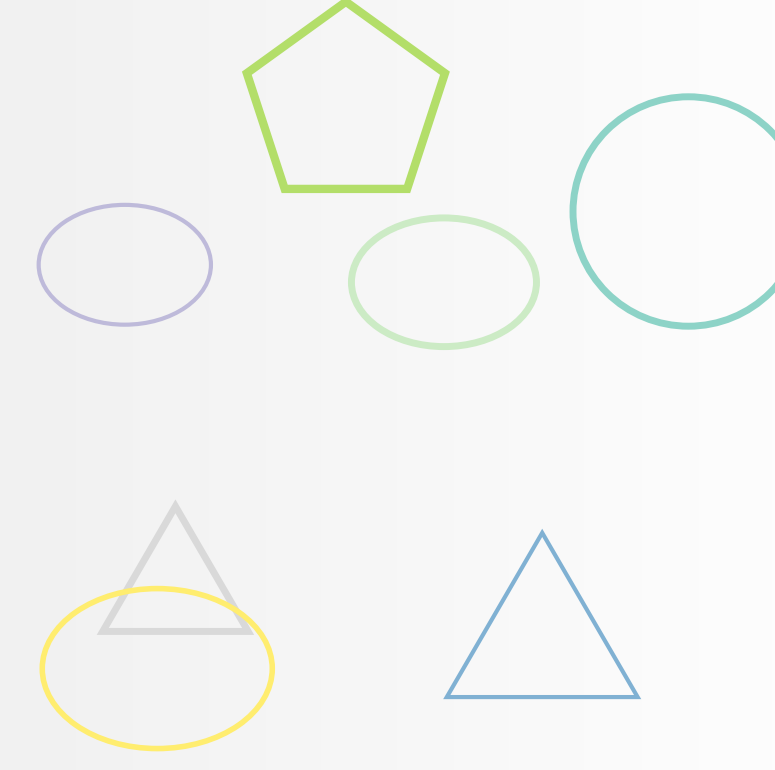[{"shape": "circle", "thickness": 2.5, "radius": 0.74, "center": [0.888, 0.725]}, {"shape": "oval", "thickness": 1.5, "radius": 0.56, "center": [0.161, 0.656]}, {"shape": "triangle", "thickness": 1.5, "radius": 0.71, "center": [0.7, 0.166]}, {"shape": "pentagon", "thickness": 3, "radius": 0.67, "center": [0.446, 0.863]}, {"shape": "triangle", "thickness": 2.5, "radius": 0.54, "center": [0.226, 0.234]}, {"shape": "oval", "thickness": 2.5, "radius": 0.6, "center": [0.573, 0.633]}, {"shape": "oval", "thickness": 2, "radius": 0.74, "center": [0.203, 0.132]}]